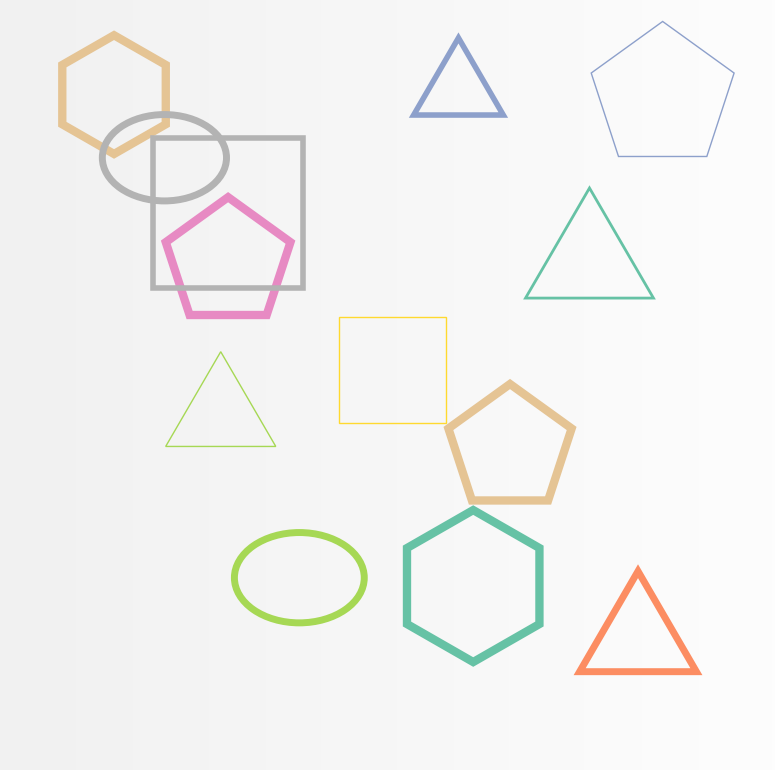[{"shape": "triangle", "thickness": 1, "radius": 0.48, "center": [0.761, 0.661]}, {"shape": "hexagon", "thickness": 3, "radius": 0.49, "center": [0.611, 0.239]}, {"shape": "triangle", "thickness": 2.5, "radius": 0.43, "center": [0.823, 0.171]}, {"shape": "pentagon", "thickness": 0.5, "radius": 0.48, "center": [0.855, 0.875]}, {"shape": "triangle", "thickness": 2, "radius": 0.33, "center": [0.592, 0.884]}, {"shape": "pentagon", "thickness": 3, "radius": 0.42, "center": [0.294, 0.659]}, {"shape": "oval", "thickness": 2.5, "radius": 0.42, "center": [0.386, 0.25]}, {"shape": "triangle", "thickness": 0.5, "radius": 0.41, "center": [0.285, 0.461]}, {"shape": "square", "thickness": 0.5, "radius": 0.34, "center": [0.506, 0.519]}, {"shape": "hexagon", "thickness": 3, "radius": 0.39, "center": [0.147, 0.877]}, {"shape": "pentagon", "thickness": 3, "radius": 0.42, "center": [0.658, 0.418]}, {"shape": "oval", "thickness": 2.5, "radius": 0.4, "center": [0.212, 0.795]}, {"shape": "square", "thickness": 2, "radius": 0.49, "center": [0.294, 0.723]}]